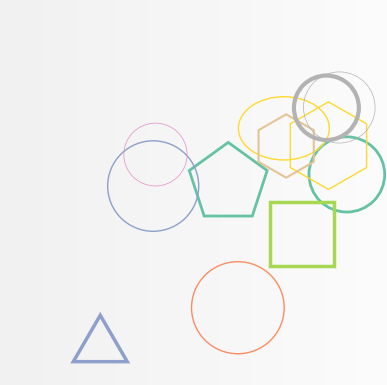[{"shape": "circle", "thickness": 2, "radius": 0.49, "center": [0.895, 0.547]}, {"shape": "pentagon", "thickness": 2, "radius": 0.53, "center": [0.589, 0.524]}, {"shape": "circle", "thickness": 1, "radius": 0.6, "center": [0.614, 0.201]}, {"shape": "triangle", "thickness": 2.5, "radius": 0.4, "center": [0.259, 0.101]}, {"shape": "circle", "thickness": 1, "radius": 0.59, "center": [0.395, 0.517]}, {"shape": "circle", "thickness": 0.5, "radius": 0.41, "center": [0.401, 0.599]}, {"shape": "square", "thickness": 2.5, "radius": 0.41, "center": [0.78, 0.392]}, {"shape": "hexagon", "thickness": 1, "radius": 0.57, "center": [0.848, 0.622]}, {"shape": "oval", "thickness": 1, "radius": 0.59, "center": [0.733, 0.667]}, {"shape": "hexagon", "thickness": 1.5, "radius": 0.41, "center": [0.738, 0.621]}, {"shape": "circle", "thickness": 0.5, "radius": 0.46, "center": [0.876, 0.721]}, {"shape": "circle", "thickness": 3, "radius": 0.42, "center": [0.842, 0.72]}]